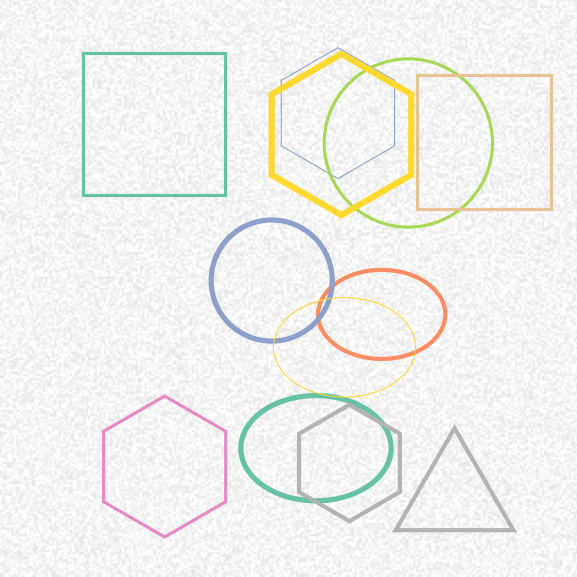[{"shape": "square", "thickness": 1.5, "radius": 0.62, "center": [0.267, 0.784]}, {"shape": "oval", "thickness": 2.5, "radius": 0.65, "center": [0.547, 0.223]}, {"shape": "oval", "thickness": 2, "radius": 0.55, "center": [0.661, 0.455]}, {"shape": "circle", "thickness": 2.5, "radius": 0.52, "center": [0.47, 0.513]}, {"shape": "hexagon", "thickness": 0.5, "radius": 0.57, "center": [0.585, 0.803]}, {"shape": "hexagon", "thickness": 1.5, "radius": 0.61, "center": [0.285, 0.191]}, {"shape": "circle", "thickness": 1.5, "radius": 0.73, "center": [0.707, 0.752]}, {"shape": "hexagon", "thickness": 3, "radius": 0.7, "center": [0.591, 0.766]}, {"shape": "oval", "thickness": 0.5, "radius": 0.61, "center": [0.597, 0.398]}, {"shape": "square", "thickness": 1.5, "radius": 0.58, "center": [0.838, 0.753]}, {"shape": "triangle", "thickness": 2, "radius": 0.59, "center": [0.787, 0.14]}, {"shape": "hexagon", "thickness": 2, "radius": 0.5, "center": [0.605, 0.198]}]